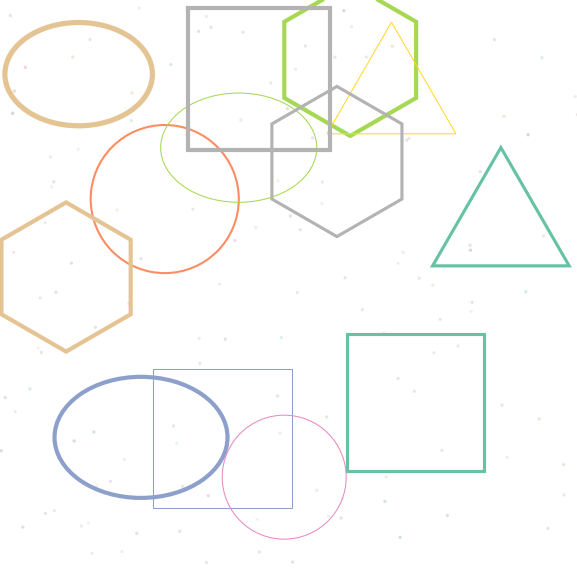[{"shape": "triangle", "thickness": 1.5, "radius": 0.68, "center": [0.867, 0.607]}, {"shape": "square", "thickness": 1.5, "radius": 0.59, "center": [0.719, 0.302]}, {"shape": "circle", "thickness": 1, "radius": 0.64, "center": [0.285, 0.654]}, {"shape": "oval", "thickness": 2, "radius": 0.75, "center": [0.244, 0.242]}, {"shape": "square", "thickness": 0.5, "radius": 0.6, "center": [0.385, 0.24]}, {"shape": "circle", "thickness": 0.5, "radius": 0.54, "center": [0.492, 0.173]}, {"shape": "oval", "thickness": 0.5, "radius": 0.68, "center": [0.413, 0.743]}, {"shape": "hexagon", "thickness": 2, "radius": 0.66, "center": [0.606, 0.896]}, {"shape": "triangle", "thickness": 0.5, "radius": 0.64, "center": [0.678, 0.832]}, {"shape": "hexagon", "thickness": 2, "radius": 0.65, "center": [0.114, 0.519]}, {"shape": "oval", "thickness": 2.5, "radius": 0.64, "center": [0.136, 0.871]}, {"shape": "hexagon", "thickness": 1.5, "radius": 0.65, "center": [0.583, 0.72]}, {"shape": "square", "thickness": 2, "radius": 0.61, "center": [0.448, 0.862]}]